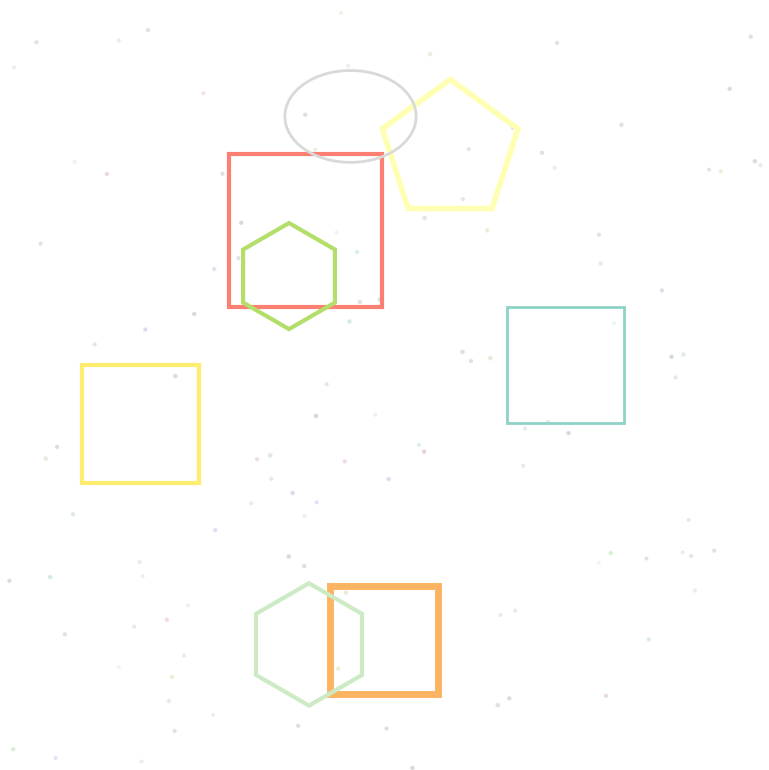[{"shape": "square", "thickness": 1, "radius": 0.38, "center": [0.734, 0.526]}, {"shape": "pentagon", "thickness": 2, "radius": 0.46, "center": [0.585, 0.804]}, {"shape": "square", "thickness": 1.5, "radius": 0.5, "center": [0.397, 0.701]}, {"shape": "square", "thickness": 2.5, "radius": 0.35, "center": [0.499, 0.169]}, {"shape": "hexagon", "thickness": 1.5, "radius": 0.34, "center": [0.375, 0.641]}, {"shape": "oval", "thickness": 1, "radius": 0.43, "center": [0.455, 0.849]}, {"shape": "hexagon", "thickness": 1.5, "radius": 0.4, "center": [0.401, 0.163]}, {"shape": "square", "thickness": 1.5, "radius": 0.38, "center": [0.182, 0.449]}]